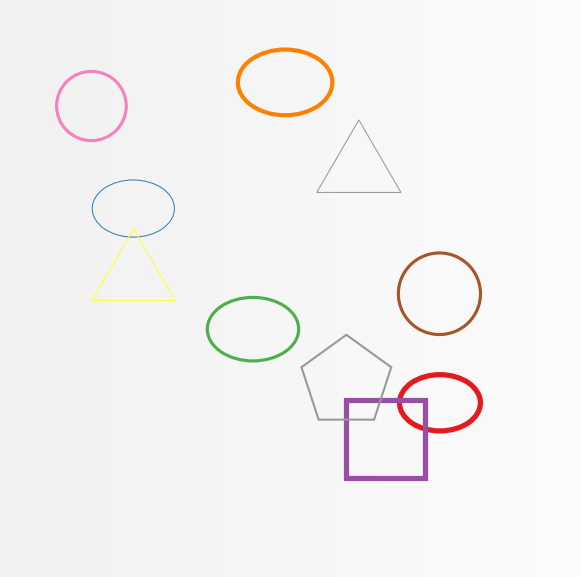[{"shape": "oval", "thickness": 2.5, "radius": 0.35, "center": [0.757, 0.302]}, {"shape": "oval", "thickness": 0.5, "radius": 0.35, "center": [0.229, 0.638]}, {"shape": "oval", "thickness": 1.5, "radius": 0.39, "center": [0.435, 0.429]}, {"shape": "square", "thickness": 2.5, "radius": 0.34, "center": [0.663, 0.239]}, {"shape": "oval", "thickness": 2, "radius": 0.41, "center": [0.491, 0.856]}, {"shape": "triangle", "thickness": 0.5, "radius": 0.41, "center": [0.23, 0.52]}, {"shape": "circle", "thickness": 1.5, "radius": 0.35, "center": [0.756, 0.49]}, {"shape": "circle", "thickness": 1.5, "radius": 0.3, "center": [0.157, 0.816]}, {"shape": "triangle", "thickness": 0.5, "radius": 0.42, "center": [0.617, 0.708]}, {"shape": "pentagon", "thickness": 1, "radius": 0.41, "center": [0.596, 0.338]}]